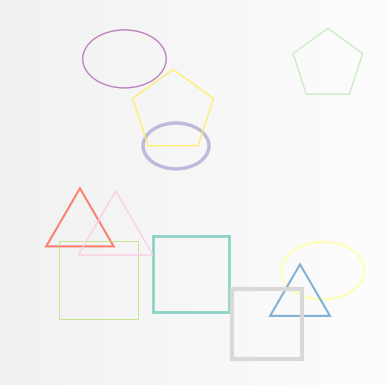[{"shape": "square", "thickness": 2, "radius": 0.49, "center": [0.494, 0.289]}, {"shape": "oval", "thickness": 1.5, "radius": 0.53, "center": [0.833, 0.297]}, {"shape": "oval", "thickness": 2.5, "radius": 0.43, "center": [0.454, 0.621]}, {"shape": "triangle", "thickness": 1.5, "radius": 0.5, "center": [0.206, 0.41]}, {"shape": "triangle", "thickness": 1.5, "radius": 0.45, "center": [0.774, 0.224]}, {"shape": "square", "thickness": 0.5, "radius": 0.51, "center": [0.255, 0.273]}, {"shape": "triangle", "thickness": 1, "radius": 0.55, "center": [0.299, 0.393]}, {"shape": "square", "thickness": 3, "radius": 0.45, "center": [0.689, 0.159]}, {"shape": "oval", "thickness": 1, "radius": 0.54, "center": [0.321, 0.847]}, {"shape": "pentagon", "thickness": 1, "radius": 0.47, "center": [0.846, 0.832]}, {"shape": "pentagon", "thickness": 1, "radius": 0.55, "center": [0.447, 0.71]}]